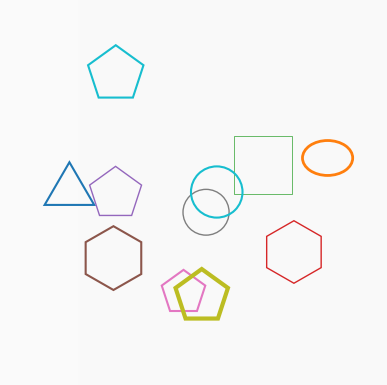[{"shape": "triangle", "thickness": 1.5, "radius": 0.37, "center": [0.179, 0.505]}, {"shape": "oval", "thickness": 2, "radius": 0.32, "center": [0.845, 0.59]}, {"shape": "square", "thickness": 0.5, "radius": 0.38, "center": [0.678, 0.571]}, {"shape": "hexagon", "thickness": 1, "radius": 0.41, "center": [0.758, 0.345]}, {"shape": "pentagon", "thickness": 1, "radius": 0.35, "center": [0.298, 0.497]}, {"shape": "hexagon", "thickness": 1.5, "radius": 0.41, "center": [0.293, 0.33]}, {"shape": "pentagon", "thickness": 1.5, "radius": 0.3, "center": [0.474, 0.24]}, {"shape": "circle", "thickness": 1, "radius": 0.3, "center": [0.532, 0.449]}, {"shape": "pentagon", "thickness": 3, "radius": 0.36, "center": [0.521, 0.23]}, {"shape": "circle", "thickness": 1.5, "radius": 0.33, "center": [0.559, 0.501]}, {"shape": "pentagon", "thickness": 1.5, "radius": 0.38, "center": [0.299, 0.807]}]